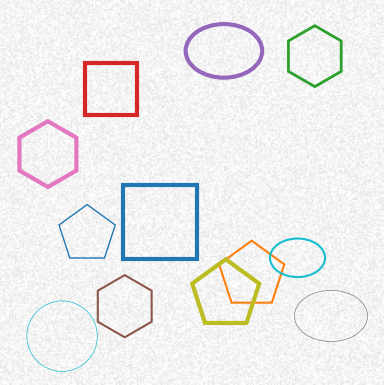[{"shape": "pentagon", "thickness": 1, "radius": 0.38, "center": [0.226, 0.392]}, {"shape": "square", "thickness": 3, "radius": 0.48, "center": [0.415, 0.423]}, {"shape": "pentagon", "thickness": 1.5, "radius": 0.44, "center": [0.654, 0.286]}, {"shape": "hexagon", "thickness": 2, "radius": 0.4, "center": [0.818, 0.854]}, {"shape": "square", "thickness": 3, "radius": 0.34, "center": [0.287, 0.769]}, {"shape": "oval", "thickness": 3, "radius": 0.5, "center": [0.582, 0.868]}, {"shape": "hexagon", "thickness": 1.5, "radius": 0.4, "center": [0.324, 0.205]}, {"shape": "hexagon", "thickness": 3, "radius": 0.43, "center": [0.124, 0.6]}, {"shape": "oval", "thickness": 0.5, "radius": 0.47, "center": [0.86, 0.179]}, {"shape": "pentagon", "thickness": 3, "radius": 0.46, "center": [0.586, 0.235]}, {"shape": "circle", "thickness": 0.5, "radius": 0.46, "center": [0.161, 0.127]}, {"shape": "oval", "thickness": 1.5, "radius": 0.36, "center": [0.773, 0.33]}]